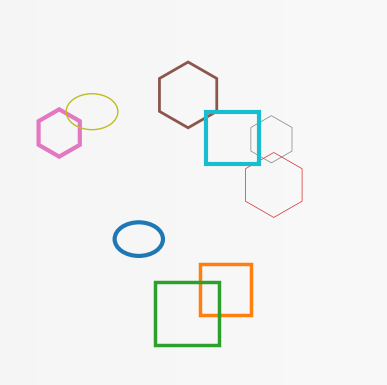[{"shape": "oval", "thickness": 3, "radius": 0.31, "center": [0.358, 0.379]}, {"shape": "square", "thickness": 2.5, "radius": 0.33, "center": [0.582, 0.248]}, {"shape": "square", "thickness": 2.5, "radius": 0.41, "center": [0.483, 0.186]}, {"shape": "hexagon", "thickness": 0.5, "radius": 0.42, "center": [0.707, 0.52]}, {"shape": "hexagon", "thickness": 2, "radius": 0.43, "center": [0.485, 0.753]}, {"shape": "hexagon", "thickness": 3, "radius": 0.31, "center": [0.153, 0.655]}, {"shape": "hexagon", "thickness": 0.5, "radius": 0.31, "center": [0.7, 0.638]}, {"shape": "oval", "thickness": 1, "radius": 0.33, "center": [0.237, 0.71]}, {"shape": "square", "thickness": 3, "radius": 0.34, "center": [0.601, 0.642]}]